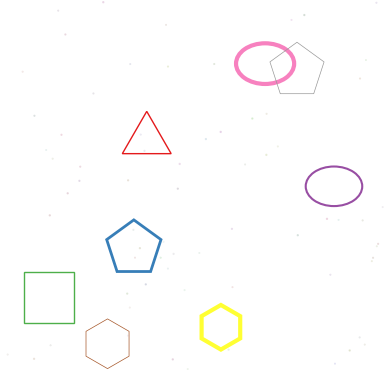[{"shape": "triangle", "thickness": 1, "radius": 0.37, "center": [0.381, 0.637]}, {"shape": "pentagon", "thickness": 2, "radius": 0.37, "center": [0.348, 0.355]}, {"shape": "square", "thickness": 1, "radius": 0.33, "center": [0.127, 0.227]}, {"shape": "oval", "thickness": 1.5, "radius": 0.37, "center": [0.867, 0.516]}, {"shape": "hexagon", "thickness": 3, "radius": 0.29, "center": [0.574, 0.15]}, {"shape": "hexagon", "thickness": 0.5, "radius": 0.32, "center": [0.279, 0.107]}, {"shape": "oval", "thickness": 3, "radius": 0.38, "center": [0.689, 0.835]}, {"shape": "pentagon", "thickness": 0.5, "radius": 0.37, "center": [0.771, 0.816]}]